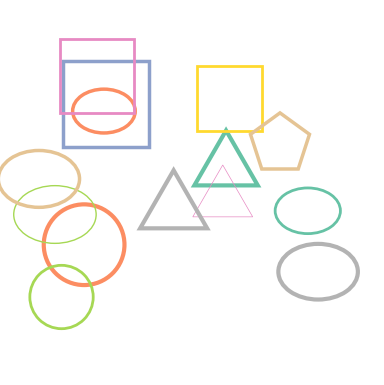[{"shape": "oval", "thickness": 2, "radius": 0.42, "center": [0.799, 0.453]}, {"shape": "triangle", "thickness": 3, "radius": 0.48, "center": [0.587, 0.566]}, {"shape": "oval", "thickness": 2.5, "radius": 0.41, "center": [0.27, 0.712]}, {"shape": "circle", "thickness": 3, "radius": 0.52, "center": [0.218, 0.364]}, {"shape": "square", "thickness": 2.5, "radius": 0.56, "center": [0.275, 0.73]}, {"shape": "triangle", "thickness": 0.5, "radius": 0.45, "center": [0.579, 0.482]}, {"shape": "square", "thickness": 2, "radius": 0.48, "center": [0.252, 0.802]}, {"shape": "oval", "thickness": 1, "radius": 0.54, "center": [0.143, 0.443]}, {"shape": "circle", "thickness": 2, "radius": 0.41, "center": [0.16, 0.229]}, {"shape": "square", "thickness": 2, "radius": 0.42, "center": [0.596, 0.744]}, {"shape": "oval", "thickness": 2.5, "radius": 0.53, "center": [0.101, 0.535]}, {"shape": "pentagon", "thickness": 2.5, "radius": 0.4, "center": [0.727, 0.626]}, {"shape": "oval", "thickness": 3, "radius": 0.52, "center": [0.826, 0.294]}, {"shape": "triangle", "thickness": 3, "radius": 0.5, "center": [0.451, 0.457]}]